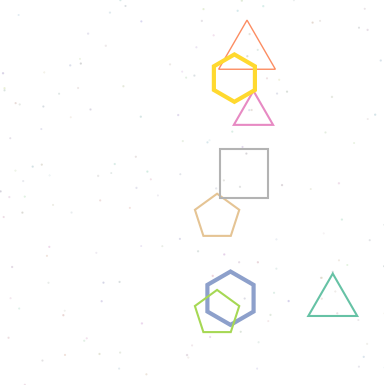[{"shape": "triangle", "thickness": 1.5, "radius": 0.37, "center": [0.864, 0.216]}, {"shape": "triangle", "thickness": 1, "radius": 0.43, "center": [0.642, 0.863]}, {"shape": "hexagon", "thickness": 3, "radius": 0.35, "center": [0.599, 0.225]}, {"shape": "triangle", "thickness": 1.5, "radius": 0.29, "center": [0.658, 0.705]}, {"shape": "pentagon", "thickness": 1.5, "radius": 0.3, "center": [0.564, 0.186]}, {"shape": "hexagon", "thickness": 3, "radius": 0.31, "center": [0.609, 0.797]}, {"shape": "pentagon", "thickness": 1.5, "radius": 0.3, "center": [0.564, 0.436]}, {"shape": "square", "thickness": 1.5, "radius": 0.31, "center": [0.634, 0.549]}]